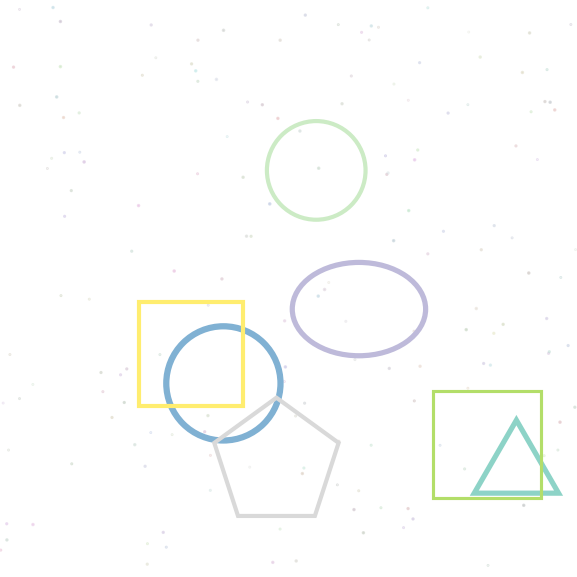[{"shape": "triangle", "thickness": 2.5, "radius": 0.42, "center": [0.894, 0.187]}, {"shape": "oval", "thickness": 2.5, "radius": 0.58, "center": [0.622, 0.464]}, {"shape": "circle", "thickness": 3, "radius": 0.49, "center": [0.387, 0.335]}, {"shape": "square", "thickness": 1.5, "radius": 0.47, "center": [0.843, 0.23]}, {"shape": "pentagon", "thickness": 2, "radius": 0.57, "center": [0.479, 0.197]}, {"shape": "circle", "thickness": 2, "radius": 0.43, "center": [0.548, 0.704]}, {"shape": "square", "thickness": 2, "radius": 0.45, "center": [0.33, 0.386]}]